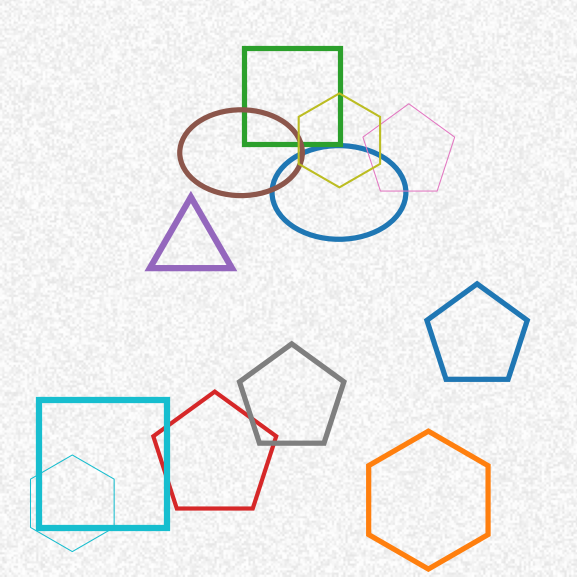[{"shape": "pentagon", "thickness": 2.5, "radius": 0.46, "center": [0.826, 0.416]}, {"shape": "oval", "thickness": 2.5, "radius": 0.58, "center": [0.587, 0.666]}, {"shape": "hexagon", "thickness": 2.5, "radius": 0.6, "center": [0.742, 0.133]}, {"shape": "square", "thickness": 2.5, "radius": 0.42, "center": [0.506, 0.833]}, {"shape": "pentagon", "thickness": 2, "radius": 0.56, "center": [0.372, 0.209]}, {"shape": "triangle", "thickness": 3, "radius": 0.41, "center": [0.331, 0.576]}, {"shape": "oval", "thickness": 2.5, "radius": 0.53, "center": [0.417, 0.735]}, {"shape": "pentagon", "thickness": 0.5, "radius": 0.42, "center": [0.708, 0.736]}, {"shape": "pentagon", "thickness": 2.5, "radius": 0.48, "center": [0.505, 0.309]}, {"shape": "hexagon", "thickness": 1, "radius": 0.41, "center": [0.588, 0.756]}, {"shape": "square", "thickness": 3, "radius": 0.56, "center": [0.178, 0.196]}, {"shape": "hexagon", "thickness": 0.5, "radius": 0.42, "center": [0.125, 0.128]}]